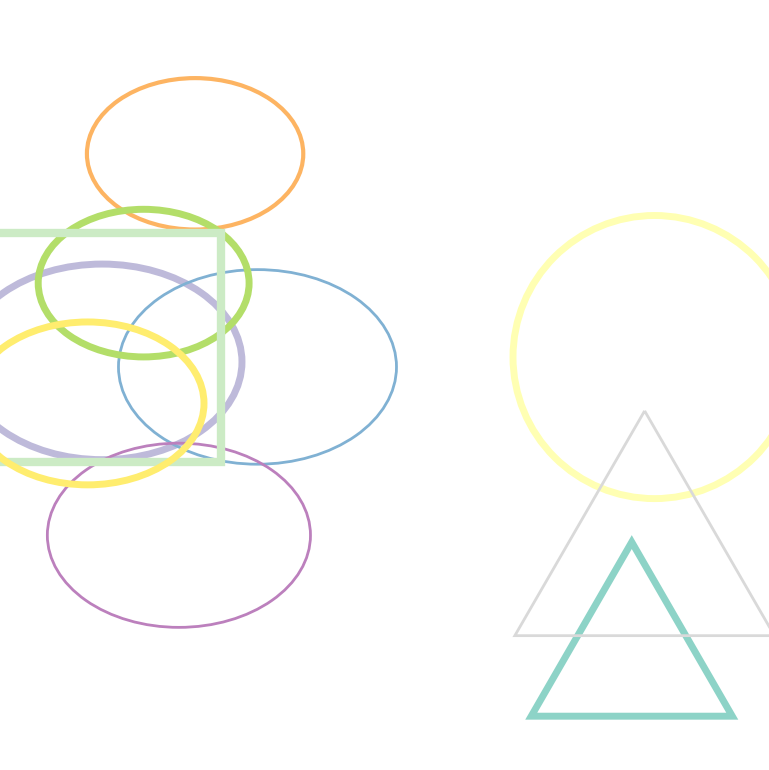[{"shape": "triangle", "thickness": 2.5, "radius": 0.75, "center": [0.82, 0.145]}, {"shape": "circle", "thickness": 2.5, "radius": 0.92, "center": [0.85, 0.536]}, {"shape": "oval", "thickness": 2.5, "radius": 0.91, "center": [0.133, 0.53]}, {"shape": "oval", "thickness": 1, "radius": 0.9, "center": [0.334, 0.523]}, {"shape": "oval", "thickness": 1.5, "radius": 0.7, "center": [0.253, 0.8]}, {"shape": "oval", "thickness": 2.5, "radius": 0.68, "center": [0.187, 0.632]}, {"shape": "triangle", "thickness": 1, "radius": 0.97, "center": [0.837, 0.272]}, {"shape": "oval", "thickness": 1, "radius": 0.85, "center": [0.232, 0.305]}, {"shape": "square", "thickness": 3, "radius": 0.75, "center": [0.137, 0.549]}, {"shape": "oval", "thickness": 2.5, "radius": 0.76, "center": [0.114, 0.476]}]